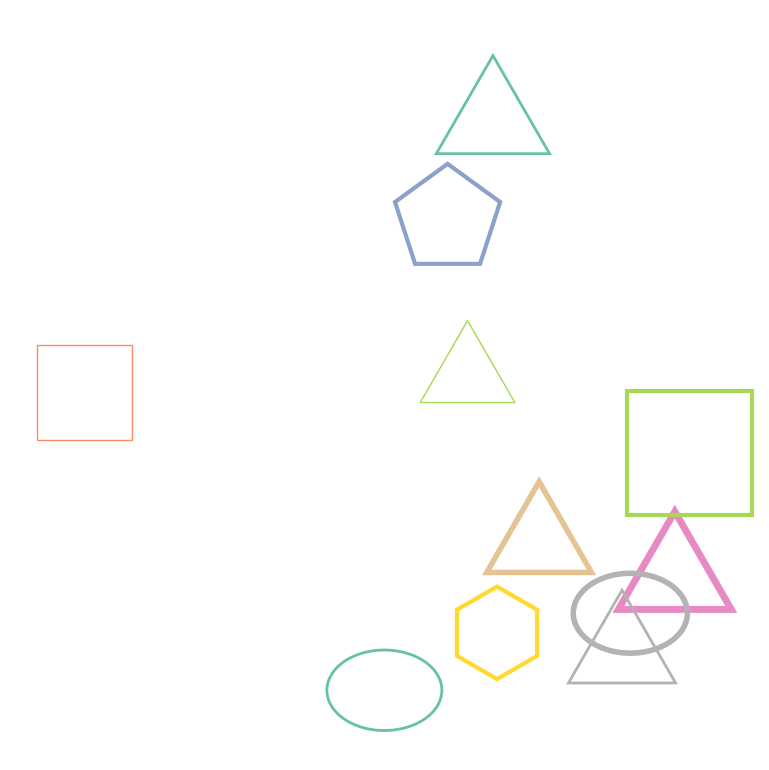[{"shape": "oval", "thickness": 1, "radius": 0.37, "center": [0.499, 0.104]}, {"shape": "triangle", "thickness": 1, "radius": 0.42, "center": [0.64, 0.843]}, {"shape": "square", "thickness": 0.5, "radius": 0.31, "center": [0.11, 0.491]}, {"shape": "pentagon", "thickness": 1.5, "radius": 0.36, "center": [0.581, 0.715]}, {"shape": "triangle", "thickness": 2.5, "radius": 0.42, "center": [0.876, 0.251]}, {"shape": "square", "thickness": 1.5, "radius": 0.4, "center": [0.896, 0.412]}, {"shape": "triangle", "thickness": 0.5, "radius": 0.35, "center": [0.607, 0.513]}, {"shape": "hexagon", "thickness": 1.5, "radius": 0.3, "center": [0.645, 0.178]}, {"shape": "triangle", "thickness": 2, "radius": 0.39, "center": [0.7, 0.296]}, {"shape": "oval", "thickness": 2, "radius": 0.37, "center": [0.819, 0.204]}, {"shape": "triangle", "thickness": 1, "radius": 0.4, "center": [0.808, 0.153]}]